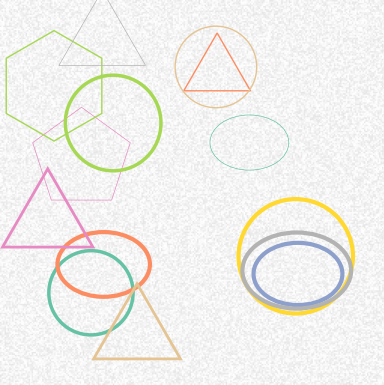[{"shape": "oval", "thickness": 0.5, "radius": 0.51, "center": [0.648, 0.63]}, {"shape": "circle", "thickness": 2.5, "radius": 0.55, "center": [0.236, 0.24]}, {"shape": "triangle", "thickness": 1, "radius": 0.5, "center": [0.564, 0.814]}, {"shape": "oval", "thickness": 3, "radius": 0.6, "center": [0.269, 0.313]}, {"shape": "oval", "thickness": 3, "radius": 0.58, "center": [0.774, 0.288]}, {"shape": "triangle", "thickness": 2, "radius": 0.68, "center": [0.124, 0.426]}, {"shape": "pentagon", "thickness": 0.5, "radius": 0.67, "center": [0.212, 0.588]}, {"shape": "hexagon", "thickness": 1, "radius": 0.72, "center": [0.14, 0.777]}, {"shape": "circle", "thickness": 2.5, "radius": 0.62, "center": [0.294, 0.68]}, {"shape": "circle", "thickness": 3, "radius": 0.74, "center": [0.768, 0.334]}, {"shape": "triangle", "thickness": 2, "radius": 0.65, "center": [0.356, 0.133]}, {"shape": "circle", "thickness": 1, "radius": 0.53, "center": [0.561, 0.826]}, {"shape": "triangle", "thickness": 0.5, "radius": 0.65, "center": [0.266, 0.895]}, {"shape": "oval", "thickness": 3, "radius": 0.71, "center": [0.771, 0.297]}]